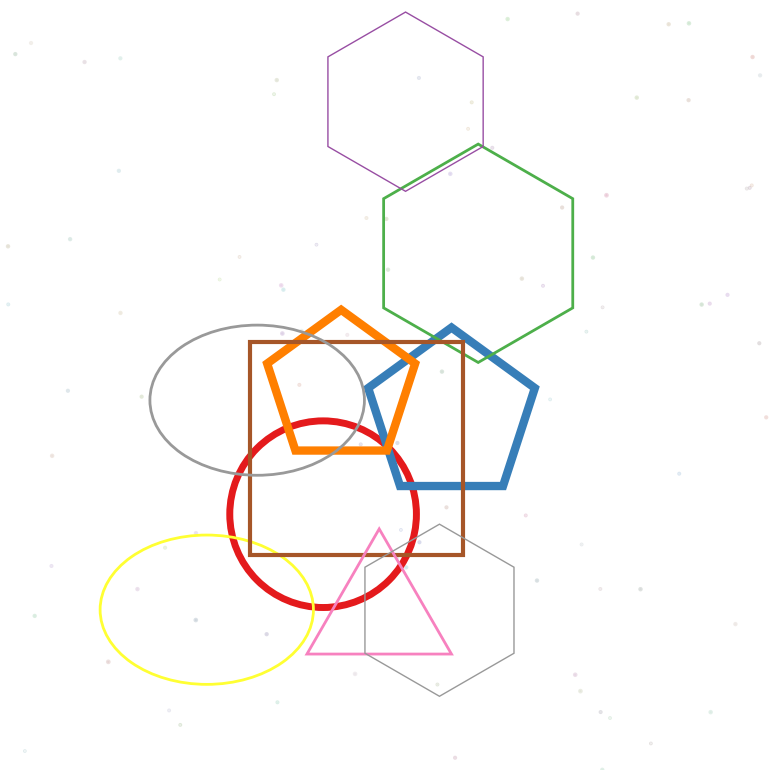[{"shape": "circle", "thickness": 2.5, "radius": 0.61, "center": [0.42, 0.332]}, {"shape": "pentagon", "thickness": 3, "radius": 0.57, "center": [0.586, 0.461]}, {"shape": "hexagon", "thickness": 1, "radius": 0.71, "center": [0.621, 0.671]}, {"shape": "hexagon", "thickness": 0.5, "radius": 0.58, "center": [0.527, 0.868]}, {"shape": "pentagon", "thickness": 3, "radius": 0.51, "center": [0.443, 0.497]}, {"shape": "oval", "thickness": 1, "radius": 0.69, "center": [0.269, 0.208]}, {"shape": "square", "thickness": 1.5, "radius": 0.69, "center": [0.463, 0.417]}, {"shape": "triangle", "thickness": 1, "radius": 0.54, "center": [0.492, 0.205]}, {"shape": "oval", "thickness": 1, "radius": 0.7, "center": [0.334, 0.48]}, {"shape": "hexagon", "thickness": 0.5, "radius": 0.56, "center": [0.571, 0.207]}]